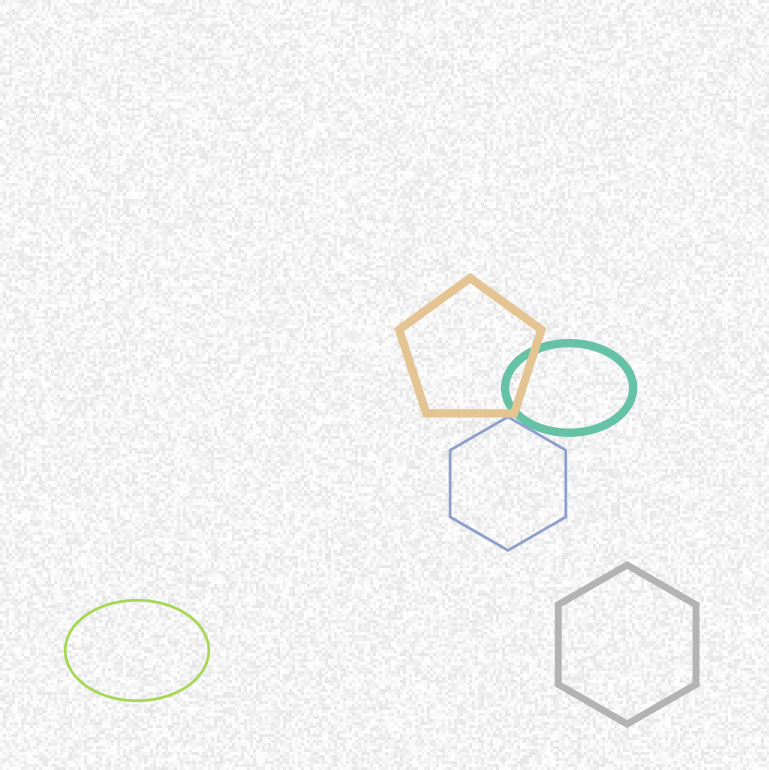[{"shape": "oval", "thickness": 3, "radius": 0.42, "center": [0.739, 0.496]}, {"shape": "hexagon", "thickness": 1, "radius": 0.43, "center": [0.66, 0.372]}, {"shape": "oval", "thickness": 1, "radius": 0.47, "center": [0.178, 0.155]}, {"shape": "pentagon", "thickness": 3, "radius": 0.49, "center": [0.611, 0.542]}, {"shape": "hexagon", "thickness": 2.5, "radius": 0.52, "center": [0.814, 0.163]}]